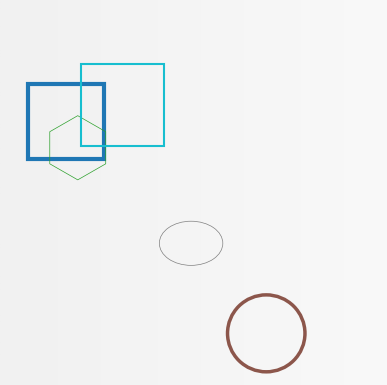[{"shape": "square", "thickness": 3, "radius": 0.49, "center": [0.17, 0.684]}, {"shape": "hexagon", "thickness": 0.5, "radius": 0.42, "center": [0.201, 0.616]}, {"shape": "circle", "thickness": 2.5, "radius": 0.5, "center": [0.687, 0.134]}, {"shape": "oval", "thickness": 0.5, "radius": 0.41, "center": [0.493, 0.368]}, {"shape": "square", "thickness": 1.5, "radius": 0.53, "center": [0.316, 0.727]}]